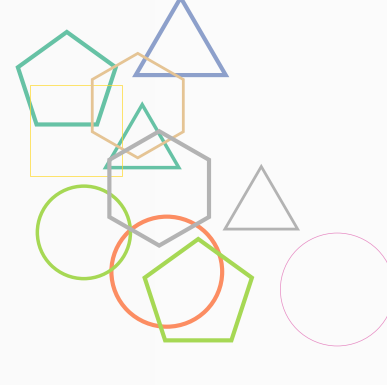[{"shape": "pentagon", "thickness": 3, "radius": 0.66, "center": [0.172, 0.784]}, {"shape": "triangle", "thickness": 2.5, "radius": 0.54, "center": [0.367, 0.619]}, {"shape": "circle", "thickness": 3, "radius": 0.71, "center": [0.43, 0.294]}, {"shape": "triangle", "thickness": 3, "radius": 0.67, "center": [0.466, 0.872]}, {"shape": "circle", "thickness": 0.5, "radius": 0.73, "center": [0.87, 0.248]}, {"shape": "circle", "thickness": 2.5, "radius": 0.6, "center": [0.217, 0.396]}, {"shape": "pentagon", "thickness": 3, "radius": 0.73, "center": [0.512, 0.234]}, {"shape": "square", "thickness": 0.5, "radius": 0.59, "center": [0.196, 0.661]}, {"shape": "hexagon", "thickness": 2, "radius": 0.68, "center": [0.356, 0.726]}, {"shape": "hexagon", "thickness": 3, "radius": 0.74, "center": [0.411, 0.511]}, {"shape": "triangle", "thickness": 2, "radius": 0.54, "center": [0.674, 0.459]}]